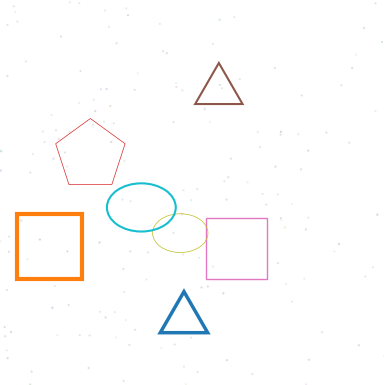[{"shape": "triangle", "thickness": 2.5, "radius": 0.36, "center": [0.478, 0.171]}, {"shape": "square", "thickness": 3, "radius": 0.42, "center": [0.129, 0.359]}, {"shape": "pentagon", "thickness": 0.5, "radius": 0.47, "center": [0.235, 0.597]}, {"shape": "triangle", "thickness": 1.5, "radius": 0.36, "center": [0.568, 0.765]}, {"shape": "square", "thickness": 1, "radius": 0.4, "center": [0.614, 0.354]}, {"shape": "oval", "thickness": 0.5, "radius": 0.36, "center": [0.468, 0.394]}, {"shape": "oval", "thickness": 1.5, "radius": 0.45, "center": [0.367, 0.461]}]